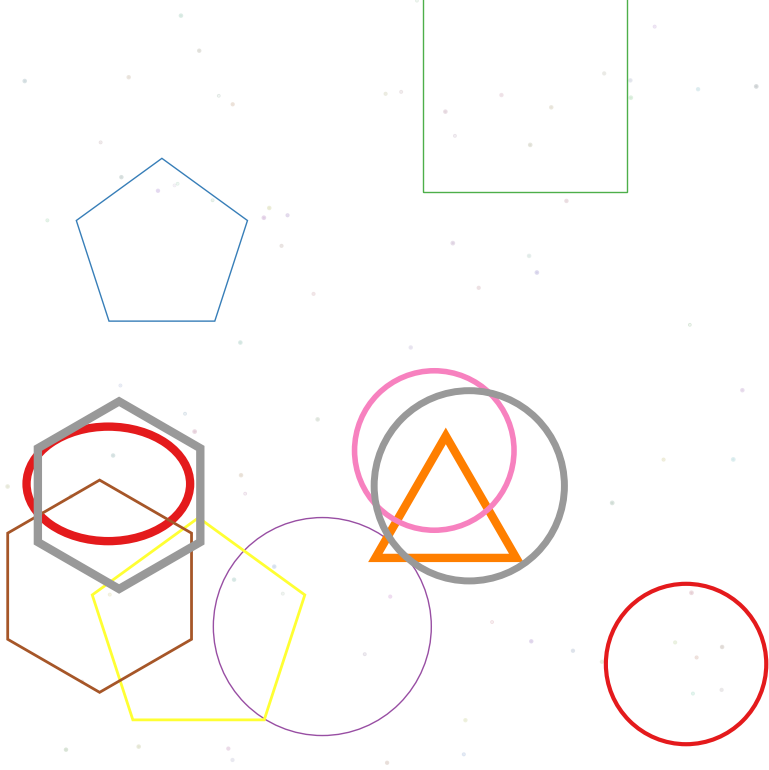[{"shape": "oval", "thickness": 3, "radius": 0.53, "center": [0.141, 0.372]}, {"shape": "circle", "thickness": 1.5, "radius": 0.52, "center": [0.891, 0.138]}, {"shape": "pentagon", "thickness": 0.5, "radius": 0.58, "center": [0.21, 0.677]}, {"shape": "square", "thickness": 0.5, "radius": 0.66, "center": [0.682, 0.883]}, {"shape": "circle", "thickness": 0.5, "radius": 0.71, "center": [0.419, 0.186]}, {"shape": "triangle", "thickness": 3, "radius": 0.53, "center": [0.579, 0.328]}, {"shape": "pentagon", "thickness": 1, "radius": 0.73, "center": [0.258, 0.183]}, {"shape": "hexagon", "thickness": 1, "radius": 0.69, "center": [0.129, 0.239]}, {"shape": "circle", "thickness": 2, "radius": 0.52, "center": [0.564, 0.415]}, {"shape": "circle", "thickness": 2.5, "radius": 0.62, "center": [0.609, 0.369]}, {"shape": "hexagon", "thickness": 3, "radius": 0.61, "center": [0.155, 0.357]}]